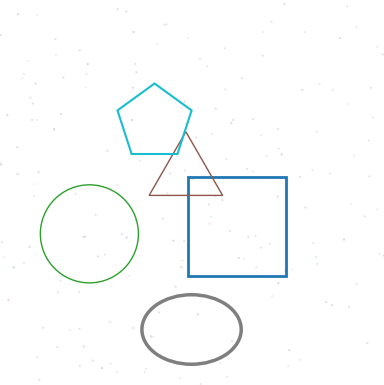[{"shape": "square", "thickness": 2, "radius": 0.64, "center": [0.616, 0.412]}, {"shape": "circle", "thickness": 1, "radius": 0.64, "center": [0.232, 0.393]}, {"shape": "triangle", "thickness": 1, "radius": 0.55, "center": [0.483, 0.548]}, {"shape": "oval", "thickness": 2.5, "radius": 0.64, "center": [0.498, 0.144]}, {"shape": "pentagon", "thickness": 1.5, "radius": 0.51, "center": [0.401, 0.682]}]